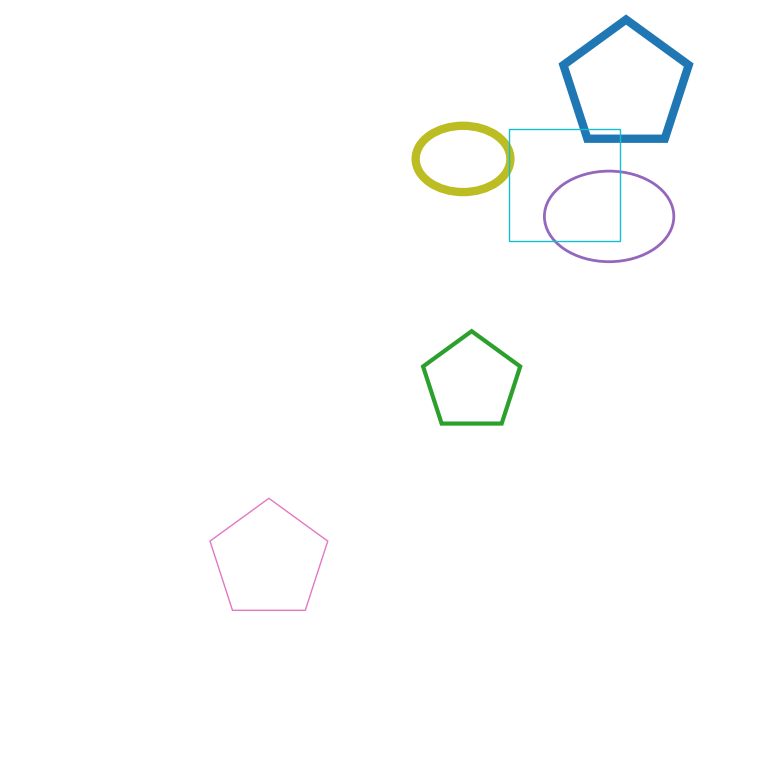[{"shape": "pentagon", "thickness": 3, "radius": 0.43, "center": [0.813, 0.889]}, {"shape": "pentagon", "thickness": 1.5, "radius": 0.33, "center": [0.613, 0.504]}, {"shape": "oval", "thickness": 1, "radius": 0.42, "center": [0.791, 0.719]}, {"shape": "pentagon", "thickness": 0.5, "radius": 0.4, "center": [0.349, 0.272]}, {"shape": "oval", "thickness": 3, "radius": 0.31, "center": [0.601, 0.794]}, {"shape": "square", "thickness": 0.5, "radius": 0.36, "center": [0.733, 0.76]}]